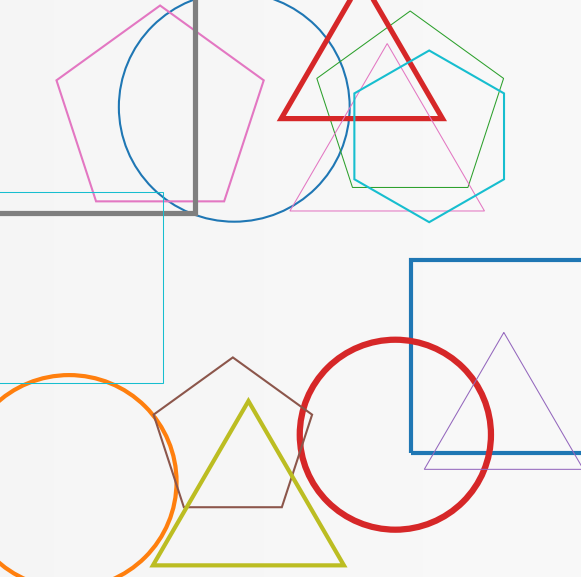[{"shape": "circle", "thickness": 1, "radius": 0.99, "center": [0.403, 0.814]}, {"shape": "square", "thickness": 2, "radius": 0.84, "center": [0.873, 0.382]}, {"shape": "circle", "thickness": 2, "radius": 0.92, "center": [0.119, 0.165]}, {"shape": "pentagon", "thickness": 0.5, "radius": 0.84, "center": [0.706, 0.811]}, {"shape": "circle", "thickness": 3, "radius": 0.82, "center": [0.68, 0.246]}, {"shape": "triangle", "thickness": 2.5, "radius": 0.8, "center": [0.623, 0.874]}, {"shape": "triangle", "thickness": 0.5, "radius": 0.79, "center": [0.867, 0.265]}, {"shape": "pentagon", "thickness": 1, "radius": 0.72, "center": [0.401, 0.237]}, {"shape": "triangle", "thickness": 0.5, "radius": 0.97, "center": [0.666, 0.73]}, {"shape": "pentagon", "thickness": 1, "radius": 0.94, "center": [0.275, 0.802]}, {"shape": "square", "thickness": 2.5, "radius": 1.0, "center": [0.135, 0.83]}, {"shape": "triangle", "thickness": 2, "radius": 0.95, "center": [0.427, 0.115]}, {"shape": "square", "thickness": 0.5, "radius": 0.83, "center": [0.115, 0.502]}, {"shape": "hexagon", "thickness": 1, "radius": 0.74, "center": [0.738, 0.763]}]